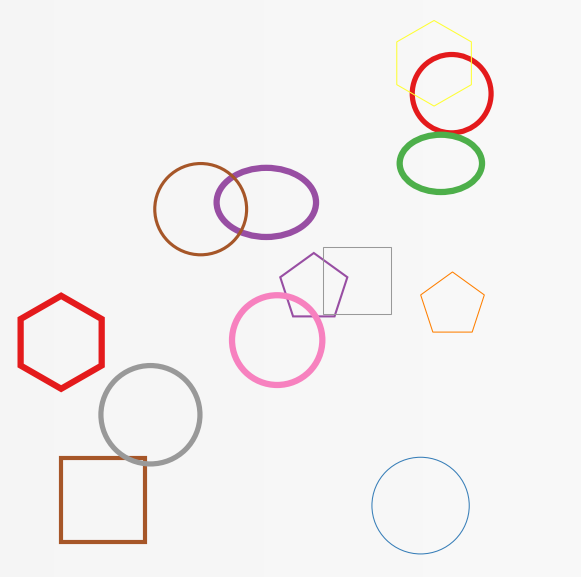[{"shape": "hexagon", "thickness": 3, "radius": 0.4, "center": [0.105, 0.406]}, {"shape": "circle", "thickness": 2.5, "radius": 0.34, "center": [0.777, 0.837]}, {"shape": "circle", "thickness": 0.5, "radius": 0.42, "center": [0.724, 0.124]}, {"shape": "oval", "thickness": 3, "radius": 0.35, "center": [0.758, 0.716]}, {"shape": "oval", "thickness": 3, "radius": 0.43, "center": [0.458, 0.649]}, {"shape": "pentagon", "thickness": 1, "radius": 0.3, "center": [0.54, 0.5]}, {"shape": "pentagon", "thickness": 0.5, "radius": 0.29, "center": [0.778, 0.471]}, {"shape": "hexagon", "thickness": 0.5, "radius": 0.37, "center": [0.747, 0.89]}, {"shape": "circle", "thickness": 1.5, "radius": 0.4, "center": [0.345, 0.637]}, {"shape": "square", "thickness": 2, "radius": 0.36, "center": [0.178, 0.134]}, {"shape": "circle", "thickness": 3, "radius": 0.39, "center": [0.477, 0.41]}, {"shape": "square", "thickness": 0.5, "radius": 0.29, "center": [0.614, 0.514]}, {"shape": "circle", "thickness": 2.5, "radius": 0.43, "center": [0.259, 0.281]}]